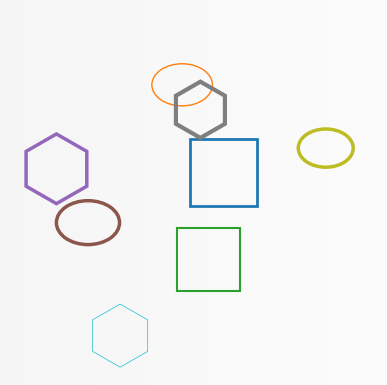[{"shape": "square", "thickness": 2, "radius": 0.43, "center": [0.578, 0.552]}, {"shape": "oval", "thickness": 1, "radius": 0.39, "center": [0.47, 0.78]}, {"shape": "square", "thickness": 1.5, "radius": 0.41, "center": [0.538, 0.325]}, {"shape": "hexagon", "thickness": 2.5, "radius": 0.45, "center": [0.146, 0.562]}, {"shape": "oval", "thickness": 2.5, "radius": 0.41, "center": [0.227, 0.422]}, {"shape": "hexagon", "thickness": 3, "radius": 0.37, "center": [0.517, 0.715]}, {"shape": "oval", "thickness": 2.5, "radius": 0.35, "center": [0.841, 0.615]}, {"shape": "hexagon", "thickness": 0.5, "radius": 0.41, "center": [0.31, 0.128]}]